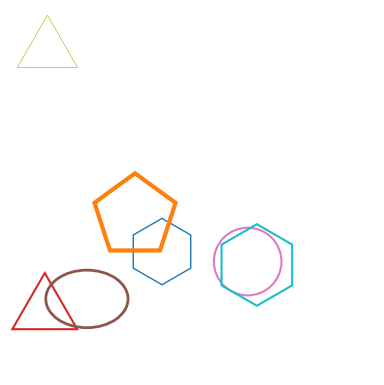[{"shape": "hexagon", "thickness": 1, "radius": 0.43, "center": [0.421, 0.347]}, {"shape": "pentagon", "thickness": 3, "radius": 0.55, "center": [0.351, 0.439]}, {"shape": "triangle", "thickness": 1.5, "radius": 0.49, "center": [0.116, 0.194]}, {"shape": "oval", "thickness": 2, "radius": 0.53, "center": [0.226, 0.224]}, {"shape": "circle", "thickness": 1.5, "radius": 0.44, "center": [0.643, 0.321]}, {"shape": "triangle", "thickness": 0.5, "radius": 0.45, "center": [0.123, 0.87]}, {"shape": "hexagon", "thickness": 1.5, "radius": 0.53, "center": [0.667, 0.312]}]